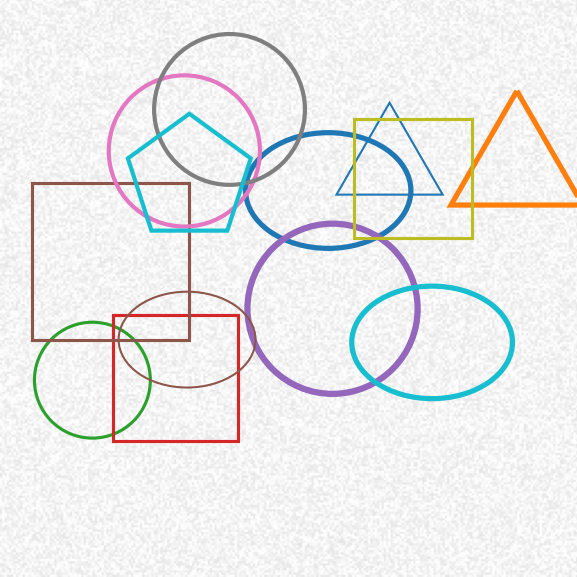[{"shape": "triangle", "thickness": 1, "radius": 0.53, "center": [0.675, 0.715]}, {"shape": "oval", "thickness": 2.5, "radius": 0.72, "center": [0.568, 0.669]}, {"shape": "triangle", "thickness": 2.5, "radius": 0.66, "center": [0.895, 0.71]}, {"shape": "circle", "thickness": 1.5, "radius": 0.5, "center": [0.16, 0.341]}, {"shape": "square", "thickness": 1.5, "radius": 0.54, "center": [0.304, 0.344]}, {"shape": "circle", "thickness": 3, "radius": 0.74, "center": [0.576, 0.464]}, {"shape": "oval", "thickness": 1, "radius": 0.59, "center": [0.324, 0.411]}, {"shape": "square", "thickness": 1.5, "radius": 0.68, "center": [0.191, 0.546]}, {"shape": "circle", "thickness": 2, "radius": 0.65, "center": [0.319, 0.738]}, {"shape": "circle", "thickness": 2, "radius": 0.65, "center": [0.397, 0.81]}, {"shape": "square", "thickness": 1.5, "radius": 0.51, "center": [0.715, 0.69]}, {"shape": "pentagon", "thickness": 2, "radius": 0.56, "center": [0.328, 0.69]}, {"shape": "oval", "thickness": 2.5, "radius": 0.7, "center": [0.748, 0.406]}]